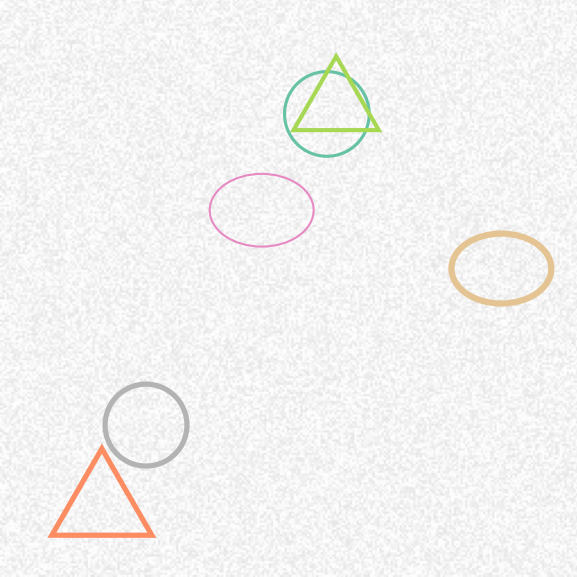[{"shape": "circle", "thickness": 1.5, "radius": 0.37, "center": [0.566, 0.802]}, {"shape": "triangle", "thickness": 2.5, "radius": 0.5, "center": [0.176, 0.122]}, {"shape": "oval", "thickness": 1, "radius": 0.45, "center": [0.453, 0.635]}, {"shape": "triangle", "thickness": 2, "radius": 0.43, "center": [0.582, 0.816]}, {"shape": "oval", "thickness": 3, "radius": 0.43, "center": [0.868, 0.534]}, {"shape": "circle", "thickness": 2.5, "radius": 0.35, "center": [0.253, 0.263]}]